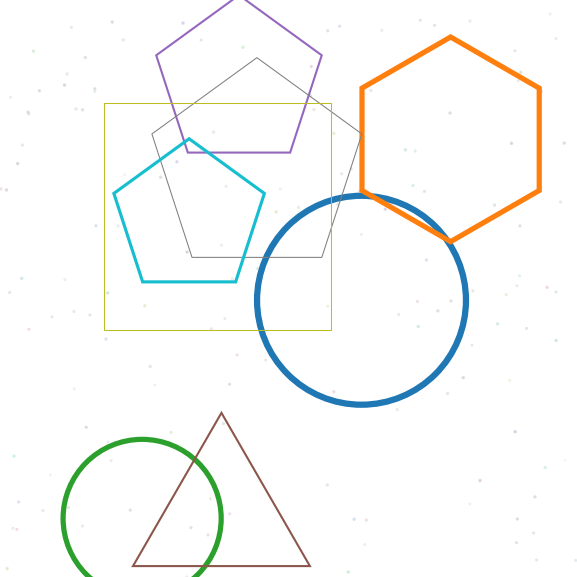[{"shape": "circle", "thickness": 3, "radius": 0.9, "center": [0.626, 0.479]}, {"shape": "hexagon", "thickness": 2.5, "radius": 0.89, "center": [0.78, 0.758]}, {"shape": "circle", "thickness": 2.5, "radius": 0.68, "center": [0.246, 0.101]}, {"shape": "pentagon", "thickness": 1, "radius": 0.75, "center": [0.414, 0.857]}, {"shape": "triangle", "thickness": 1, "radius": 0.88, "center": [0.383, 0.107]}, {"shape": "pentagon", "thickness": 0.5, "radius": 0.96, "center": [0.445, 0.708]}, {"shape": "square", "thickness": 0.5, "radius": 0.98, "center": [0.377, 0.625]}, {"shape": "pentagon", "thickness": 1.5, "radius": 0.68, "center": [0.327, 0.622]}]